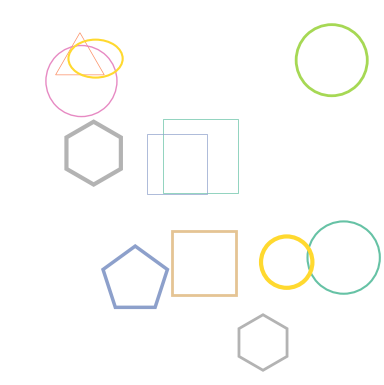[{"shape": "square", "thickness": 0.5, "radius": 0.48, "center": [0.521, 0.595]}, {"shape": "circle", "thickness": 1.5, "radius": 0.47, "center": [0.893, 0.331]}, {"shape": "triangle", "thickness": 0.5, "radius": 0.36, "center": [0.208, 0.842]}, {"shape": "pentagon", "thickness": 2.5, "radius": 0.44, "center": [0.351, 0.273]}, {"shape": "square", "thickness": 0.5, "radius": 0.39, "center": [0.461, 0.575]}, {"shape": "circle", "thickness": 1, "radius": 0.46, "center": [0.211, 0.79]}, {"shape": "circle", "thickness": 2, "radius": 0.46, "center": [0.862, 0.844]}, {"shape": "oval", "thickness": 1.5, "radius": 0.35, "center": [0.248, 0.848]}, {"shape": "circle", "thickness": 3, "radius": 0.33, "center": [0.745, 0.319]}, {"shape": "square", "thickness": 2, "radius": 0.41, "center": [0.531, 0.316]}, {"shape": "hexagon", "thickness": 2, "radius": 0.36, "center": [0.683, 0.11]}, {"shape": "hexagon", "thickness": 3, "radius": 0.41, "center": [0.243, 0.602]}]